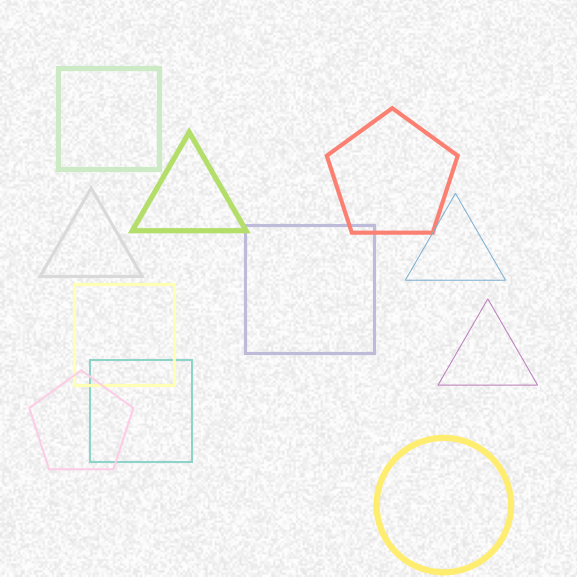[{"shape": "square", "thickness": 1, "radius": 0.44, "center": [0.244, 0.288]}, {"shape": "square", "thickness": 1.5, "radius": 0.44, "center": [0.215, 0.42]}, {"shape": "square", "thickness": 1.5, "radius": 0.55, "center": [0.536, 0.499]}, {"shape": "pentagon", "thickness": 2, "radius": 0.6, "center": [0.679, 0.693]}, {"shape": "triangle", "thickness": 0.5, "radius": 0.5, "center": [0.789, 0.564]}, {"shape": "triangle", "thickness": 2.5, "radius": 0.57, "center": [0.328, 0.656]}, {"shape": "pentagon", "thickness": 1, "radius": 0.47, "center": [0.141, 0.263]}, {"shape": "triangle", "thickness": 1.5, "radius": 0.51, "center": [0.158, 0.571]}, {"shape": "triangle", "thickness": 0.5, "radius": 0.5, "center": [0.845, 0.382]}, {"shape": "square", "thickness": 2.5, "radius": 0.44, "center": [0.188, 0.795]}, {"shape": "circle", "thickness": 3, "radius": 0.58, "center": [0.769, 0.125]}]